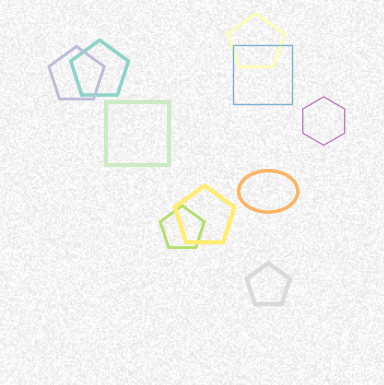[{"shape": "pentagon", "thickness": 2.5, "radius": 0.39, "center": [0.259, 0.817]}, {"shape": "pentagon", "thickness": 2, "radius": 0.38, "center": [0.665, 0.889]}, {"shape": "pentagon", "thickness": 2, "radius": 0.38, "center": [0.199, 0.804]}, {"shape": "square", "thickness": 1, "radius": 0.38, "center": [0.681, 0.807]}, {"shape": "oval", "thickness": 2.5, "radius": 0.38, "center": [0.697, 0.503]}, {"shape": "pentagon", "thickness": 2, "radius": 0.3, "center": [0.473, 0.406]}, {"shape": "pentagon", "thickness": 3, "radius": 0.29, "center": [0.697, 0.258]}, {"shape": "hexagon", "thickness": 1, "radius": 0.31, "center": [0.841, 0.686]}, {"shape": "square", "thickness": 3, "radius": 0.41, "center": [0.357, 0.653]}, {"shape": "pentagon", "thickness": 3, "radius": 0.41, "center": [0.532, 0.437]}]